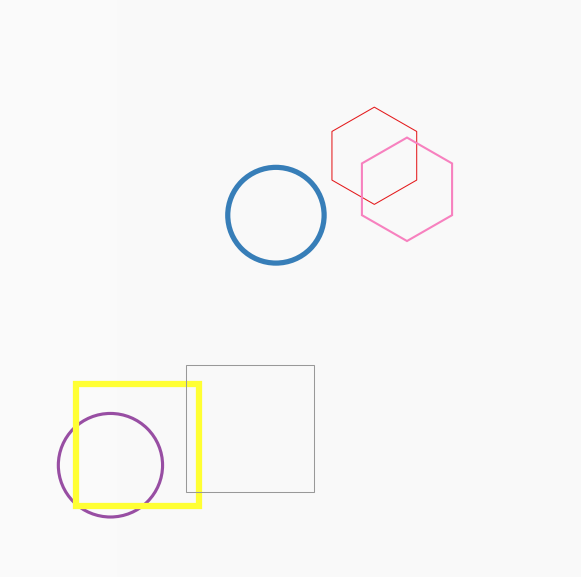[{"shape": "hexagon", "thickness": 0.5, "radius": 0.42, "center": [0.644, 0.729]}, {"shape": "circle", "thickness": 2.5, "radius": 0.41, "center": [0.475, 0.626]}, {"shape": "circle", "thickness": 1.5, "radius": 0.45, "center": [0.19, 0.194]}, {"shape": "square", "thickness": 3, "radius": 0.53, "center": [0.236, 0.228]}, {"shape": "hexagon", "thickness": 1, "radius": 0.45, "center": [0.7, 0.671]}, {"shape": "square", "thickness": 0.5, "radius": 0.55, "center": [0.429, 0.258]}]